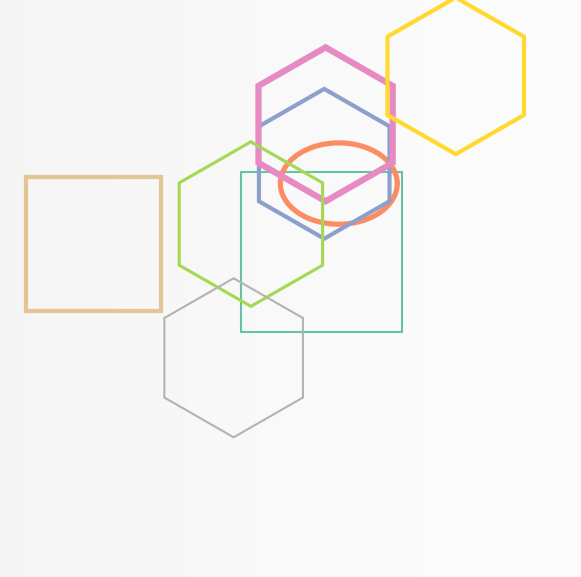[{"shape": "square", "thickness": 1, "radius": 0.69, "center": [0.554, 0.562]}, {"shape": "oval", "thickness": 2.5, "radius": 0.5, "center": [0.583, 0.681]}, {"shape": "hexagon", "thickness": 2, "radius": 0.65, "center": [0.558, 0.715]}, {"shape": "hexagon", "thickness": 3, "radius": 0.67, "center": [0.56, 0.784]}, {"shape": "hexagon", "thickness": 1.5, "radius": 0.71, "center": [0.432, 0.611]}, {"shape": "hexagon", "thickness": 2, "radius": 0.68, "center": [0.784, 0.868]}, {"shape": "square", "thickness": 2, "radius": 0.58, "center": [0.16, 0.577]}, {"shape": "hexagon", "thickness": 1, "radius": 0.69, "center": [0.402, 0.38]}]